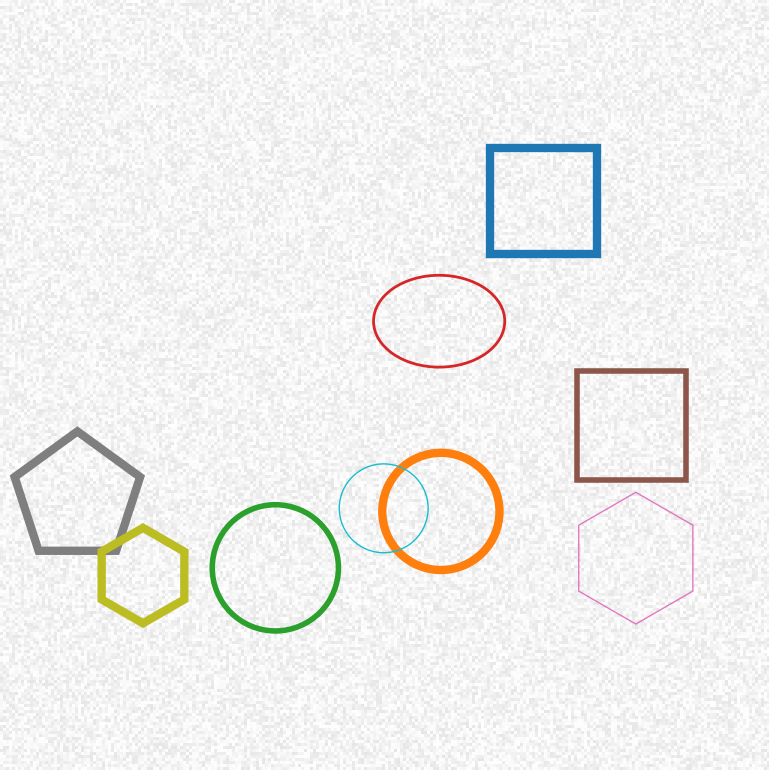[{"shape": "square", "thickness": 3, "radius": 0.35, "center": [0.706, 0.739]}, {"shape": "circle", "thickness": 3, "radius": 0.38, "center": [0.573, 0.336]}, {"shape": "circle", "thickness": 2, "radius": 0.41, "center": [0.358, 0.263]}, {"shape": "oval", "thickness": 1, "radius": 0.43, "center": [0.57, 0.583]}, {"shape": "square", "thickness": 2, "radius": 0.35, "center": [0.82, 0.448]}, {"shape": "hexagon", "thickness": 0.5, "radius": 0.43, "center": [0.826, 0.275]}, {"shape": "pentagon", "thickness": 3, "radius": 0.43, "center": [0.1, 0.354]}, {"shape": "hexagon", "thickness": 3, "radius": 0.31, "center": [0.186, 0.253]}, {"shape": "circle", "thickness": 0.5, "radius": 0.29, "center": [0.498, 0.34]}]